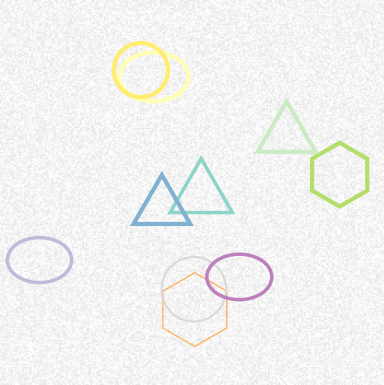[{"shape": "triangle", "thickness": 2.5, "radius": 0.47, "center": [0.523, 0.495]}, {"shape": "oval", "thickness": 3, "radius": 0.45, "center": [0.4, 0.8]}, {"shape": "oval", "thickness": 2.5, "radius": 0.42, "center": [0.103, 0.324]}, {"shape": "triangle", "thickness": 3, "radius": 0.42, "center": [0.42, 0.461]}, {"shape": "hexagon", "thickness": 1, "radius": 0.48, "center": [0.506, 0.196]}, {"shape": "hexagon", "thickness": 3, "radius": 0.41, "center": [0.882, 0.546]}, {"shape": "circle", "thickness": 1.5, "radius": 0.42, "center": [0.504, 0.249]}, {"shape": "oval", "thickness": 2.5, "radius": 0.42, "center": [0.622, 0.281]}, {"shape": "triangle", "thickness": 3, "radius": 0.44, "center": [0.745, 0.649]}, {"shape": "circle", "thickness": 3, "radius": 0.35, "center": [0.366, 0.818]}]